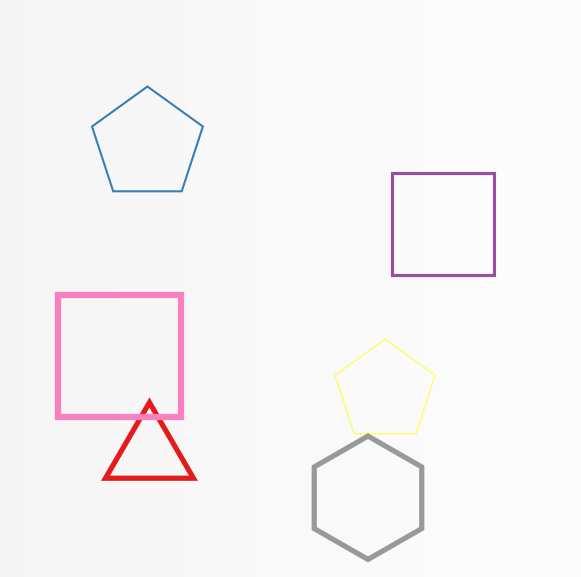[{"shape": "triangle", "thickness": 2.5, "radius": 0.44, "center": [0.257, 0.215]}, {"shape": "pentagon", "thickness": 1, "radius": 0.5, "center": [0.254, 0.749]}, {"shape": "square", "thickness": 1.5, "radius": 0.44, "center": [0.762, 0.612]}, {"shape": "pentagon", "thickness": 0.5, "radius": 0.45, "center": [0.663, 0.321]}, {"shape": "square", "thickness": 3, "radius": 0.53, "center": [0.206, 0.382]}, {"shape": "hexagon", "thickness": 2.5, "radius": 0.53, "center": [0.633, 0.137]}]